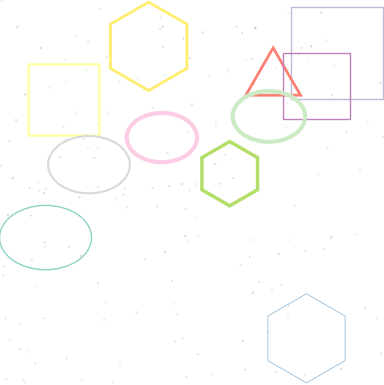[{"shape": "oval", "thickness": 1, "radius": 0.6, "center": [0.118, 0.383]}, {"shape": "square", "thickness": 2, "radius": 0.46, "center": [0.165, 0.741]}, {"shape": "square", "thickness": 1, "radius": 0.6, "center": [0.874, 0.863]}, {"shape": "triangle", "thickness": 2, "radius": 0.41, "center": [0.709, 0.794]}, {"shape": "hexagon", "thickness": 0.5, "radius": 0.58, "center": [0.796, 0.121]}, {"shape": "hexagon", "thickness": 2.5, "radius": 0.42, "center": [0.597, 0.549]}, {"shape": "oval", "thickness": 3, "radius": 0.46, "center": [0.421, 0.643]}, {"shape": "oval", "thickness": 1.5, "radius": 0.53, "center": [0.231, 0.572]}, {"shape": "square", "thickness": 1, "radius": 0.43, "center": [0.822, 0.776]}, {"shape": "oval", "thickness": 3, "radius": 0.47, "center": [0.698, 0.698]}, {"shape": "hexagon", "thickness": 2, "radius": 0.57, "center": [0.386, 0.88]}]